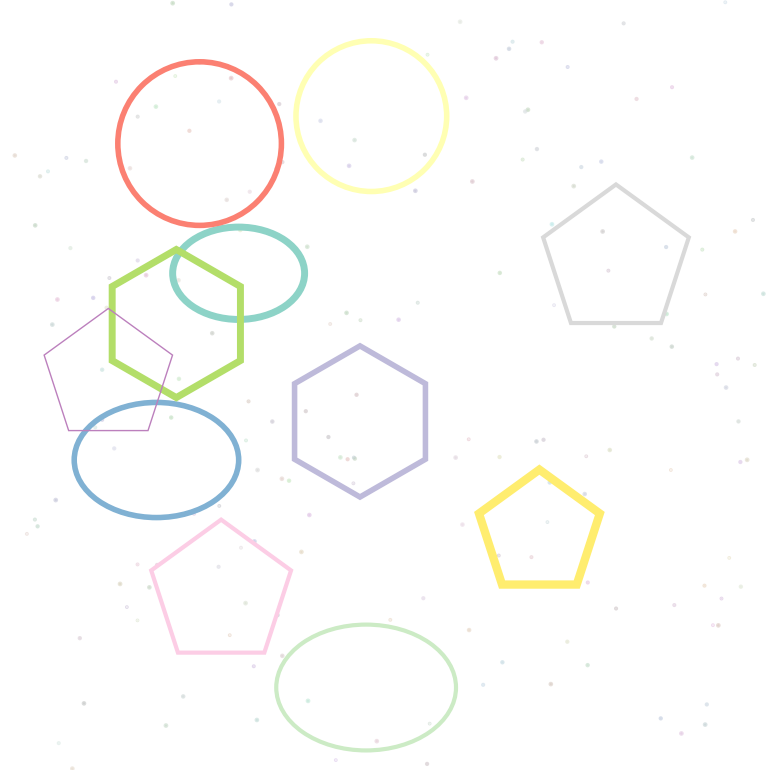[{"shape": "oval", "thickness": 2.5, "radius": 0.43, "center": [0.31, 0.645]}, {"shape": "circle", "thickness": 2, "radius": 0.49, "center": [0.482, 0.849]}, {"shape": "hexagon", "thickness": 2, "radius": 0.49, "center": [0.468, 0.453]}, {"shape": "circle", "thickness": 2, "radius": 0.53, "center": [0.259, 0.814]}, {"shape": "oval", "thickness": 2, "radius": 0.53, "center": [0.203, 0.403]}, {"shape": "hexagon", "thickness": 2.5, "radius": 0.48, "center": [0.229, 0.58]}, {"shape": "pentagon", "thickness": 1.5, "radius": 0.48, "center": [0.287, 0.23]}, {"shape": "pentagon", "thickness": 1.5, "radius": 0.5, "center": [0.8, 0.661]}, {"shape": "pentagon", "thickness": 0.5, "radius": 0.44, "center": [0.141, 0.512]}, {"shape": "oval", "thickness": 1.5, "radius": 0.58, "center": [0.475, 0.107]}, {"shape": "pentagon", "thickness": 3, "radius": 0.41, "center": [0.701, 0.308]}]